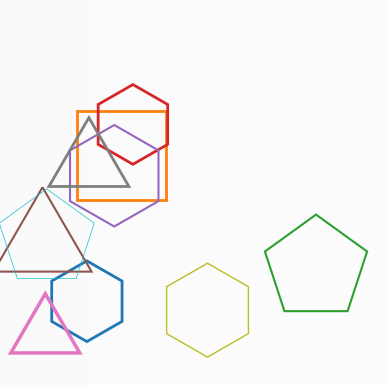[{"shape": "hexagon", "thickness": 2, "radius": 0.52, "center": [0.224, 0.218]}, {"shape": "square", "thickness": 2, "radius": 0.57, "center": [0.313, 0.596]}, {"shape": "pentagon", "thickness": 1.5, "radius": 0.69, "center": [0.816, 0.304]}, {"shape": "hexagon", "thickness": 2, "radius": 0.52, "center": [0.343, 0.677]}, {"shape": "hexagon", "thickness": 1.5, "radius": 0.66, "center": [0.295, 0.543]}, {"shape": "triangle", "thickness": 1.5, "radius": 0.73, "center": [0.11, 0.368]}, {"shape": "triangle", "thickness": 2.5, "radius": 0.51, "center": [0.117, 0.135]}, {"shape": "triangle", "thickness": 2, "radius": 0.6, "center": [0.229, 0.575]}, {"shape": "hexagon", "thickness": 1, "radius": 0.61, "center": [0.535, 0.194]}, {"shape": "pentagon", "thickness": 0.5, "radius": 0.64, "center": [0.121, 0.38]}]